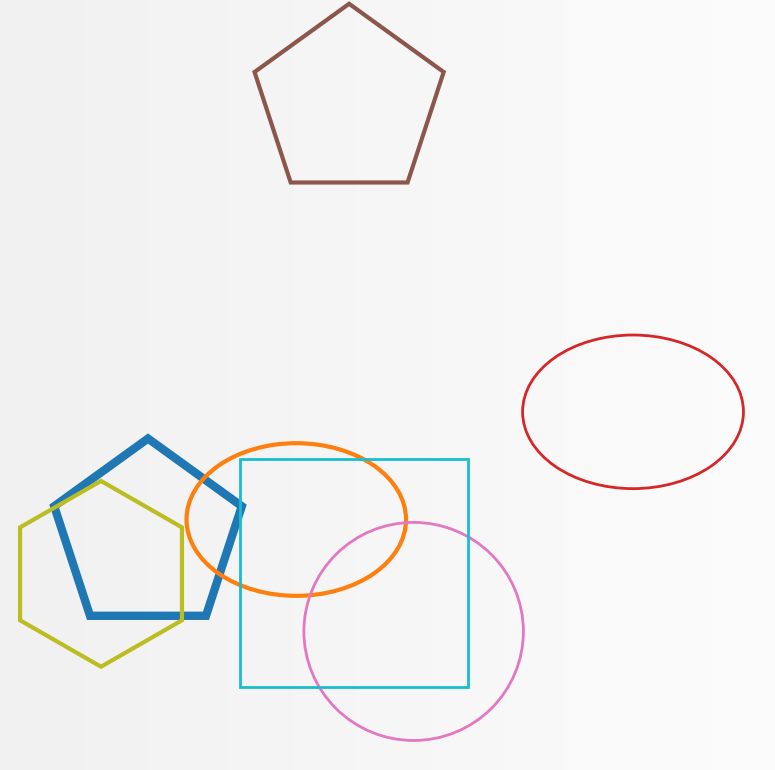[{"shape": "pentagon", "thickness": 3, "radius": 0.64, "center": [0.191, 0.303]}, {"shape": "oval", "thickness": 1.5, "radius": 0.71, "center": [0.382, 0.325]}, {"shape": "oval", "thickness": 1, "radius": 0.71, "center": [0.817, 0.465]}, {"shape": "pentagon", "thickness": 1.5, "radius": 0.64, "center": [0.45, 0.867]}, {"shape": "circle", "thickness": 1, "radius": 0.71, "center": [0.534, 0.18]}, {"shape": "hexagon", "thickness": 1.5, "radius": 0.6, "center": [0.13, 0.255]}, {"shape": "square", "thickness": 1, "radius": 0.74, "center": [0.457, 0.256]}]